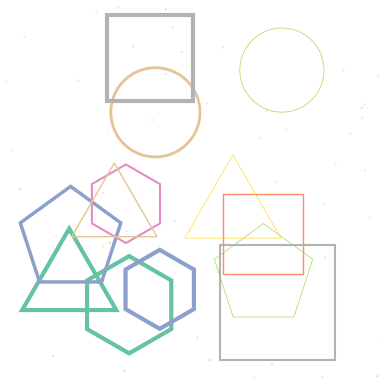[{"shape": "triangle", "thickness": 3, "radius": 0.71, "center": [0.18, 0.265]}, {"shape": "hexagon", "thickness": 3, "radius": 0.63, "center": [0.335, 0.208]}, {"shape": "square", "thickness": 1, "radius": 0.52, "center": [0.684, 0.391]}, {"shape": "hexagon", "thickness": 3, "radius": 0.51, "center": [0.415, 0.248]}, {"shape": "pentagon", "thickness": 2.5, "radius": 0.69, "center": [0.183, 0.379]}, {"shape": "hexagon", "thickness": 1.5, "radius": 0.51, "center": [0.327, 0.471]}, {"shape": "pentagon", "thickness": 0.5, "radius": 0.67, "center": [0.684, 0.285]}, {"shape": "circle", "thickness": 0.5, "radius": 0.55, "center": [0.732, 0.818]}, {"shape": "triangle", "thickness": 0.5, "radius": 0.72, "center": [0.605, 0.454]}, {"shape": "triangle", "thickness": 1, "radius": 0.64, "center": [0.297, 0.449]}, {"shape": "circle", "thickness": 2, "radius": 0.58, "center": [0.404, 0.708]}, {"shape": "square", "thickness": 1.5, "radius": 0.75, "center": [0.721, 0.213]}, {"shape": "square", "thickness": 3, "radius": 0.56, "center": [0.391, 0.849]}]